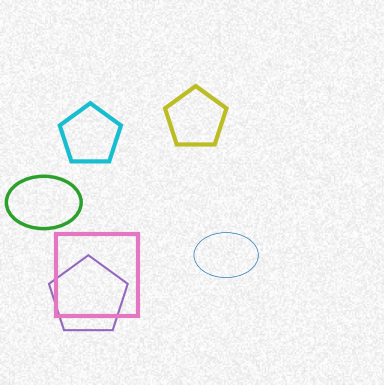[{"shape": "oval", "thickness": 0.5, "radius": 0.42, "center": [0.587, 0.337]}, {"shape": "oval", "thickness": 2.5, "radius": 0.49, "center": [0.114, 0.474]}, {"shape": "pentagon", "thickness": 1.5, "radius": 0.54, "center": [0.23, 0.229]}, {"shape": "square", "thickness": 3, "radius": 0.53, "center": [0.251, 0.286]}, {"shape": "pentagon", "thickness": 3, "radius": 0.42, "center": [0.508, 0.693]}, {"shape": "pentagon", "thickness": 3, "radius": 0.42, "center": [0.235, 0.648]}]